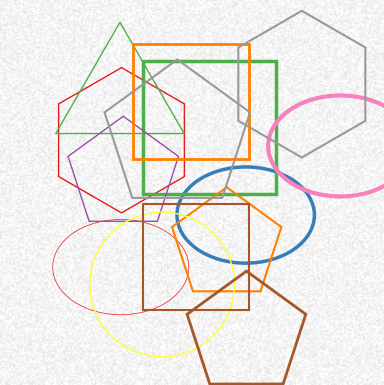[{"shape": "hexagon", "thickness": 1, "radius": 0.94, "center": [0.316, 0.636]}, {"shape": "oval", "thickness": 0.5, "radius": 0.88, "center": [0.314, 0.306]}, {"shape": "oval", "thickness": 2.5, "radius": 0.89, "center": [0.638, 0.441]}, {"shape": "triangle", "thickness": 1, "radius": 0.96, "center": [0.312, 0.749]}, {"shape": "square", "thickness": 2.5, "radius": 0.87, "center": [0.544, 0.669]}, {"shape": "pentagon", "thickness": 1, "radius": 0.75, "center": [0.32, 0.547]}, {"shape": "pentagon", "thickness": 1.5, "radius": 0.75, "center": [0.589, 0.364]}, {"shape": "square", "thickness": 2, "radius": 0.75, "center": [0.496, 0.737]}, {"shape": "circle", "thickness": 1, "radius": 0.94, "center": [0.421, 0.261]}, {"shape": "square", "thickness": 1.5, "radius": 0.69, "center": [0.51, 0.332]}, {"shape": "pentagon", "thickness": 2, "radius": 0.81, "center": [0.64, 0.134]}, {"shape": "oval", "thickness": 3, "radius": 0.94, "center": [0.884, 0.621]}, {"shape": "pentagon", "thickness": 1.5, "radius": 0.99, "center": [0.46, 0.647]}, {"shape": "hexagon", "thickness": 1.5, "radius": 0.95, "center": [0.784, 0.781]}]